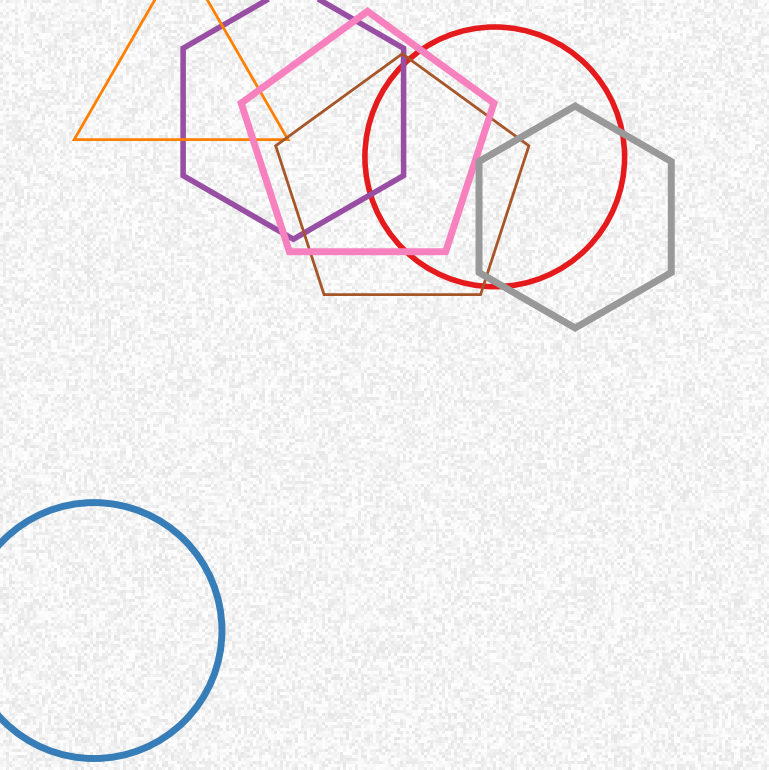[{"shape": "circle", "thickness": 2, "radius": 0.84, "center": [0.643, 0.796]}, {"shape": "circle", "thickness": 2.5, "radius": 0.83, "center": [0.122, 0.181]}, {"shape": "hexagon", "thickness": 2, "radius": 0.83, "center": [0.381, 0.855]}, {"shape": "triangle", "thickness": 1, "radius": 0.8, "center": [0.235, 0.899]}, {"shape": "pentagon", "thickness": 1, "radius": 0.86, "center": [0.522, 0.757]}, {"shape": "pentagon", "thickness": 2.5, "radius": 0.86, "center": [0.477, 0.813]}, {"shape": "hexagon", "thickness": 2.5, "radius": 0.72, "center": [0.747, 0.718]}]